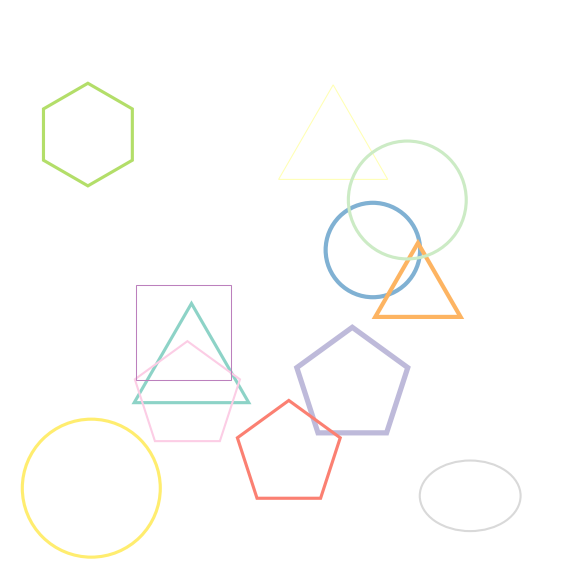[{"shape": "triangle", "thickness": 1.5, "radius": 0.57, "center": [0.332, 0.359]}, {"shape": "triangle", "thickness": 0.5, "radius": 0.55, "center": [0.577, 0.743]}, {"shape": "pentagon", "thickness": 2.5, "radius": 0.51, "center": [0.61, 0.331]}, {"shape": "pentagon", "thickness": 1.5, "radius": 0.47, "center": [0.5, 0.212]}, {"shape": "circle", "thickness": 2, "radius": 0.41, "center": [0.646, 0.566]}, {"shape": "triangle", "thickness": 2, "radius": 0.43, "center": [0.724, 0.493]}, {"shape": "hexagon", "thickness": 1.5, "radius": 0.44, "center": [0.152, 0.766]}, {"shape": "pentagon", "thickness": 1, "radius": 0.48, "center": [0.325, 0.313]}, {"shape": "oval", "thickness": 1, "radius": 0.44, "center": [0.814, 0.141]}, {"shape": "square", "thickness": 0.5, "radius": 0.41, "center": [0.318, 0.424]}, {"shape": "circle", "thickness": 1.5, "radius": 0.51, "center": [0.705, 0.653]}, {"shape": "circle", "thickness": 1.5, "radius": 0.6, "center": [0.158, 0.154]}]